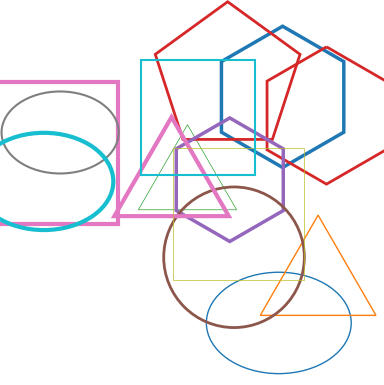[{"shape": "oval", "thickness": 1, "radius": 0.94, "center": [0.724, 0.161]}, {"shape": "hexagon", "thickness": 2.5, "radius": 0.92, "center": [0.734, 0.748]}, {"shape": "triangle", "thickness": 1, "radius": 0.87, "center": [0.826, 0.268]}, {"shape": "triangle", "thickness": 0.5, "radius": 0.74, "center": [0.487, 0.529]}, {"shape": "hexagon", "thickness": 2, "radius": 0.89, "center": [0.848, 0.7]}, {"shape": "pentagon", "thickness": 2, "radius": 0.99, "center": [0.591, 0.798]}, {"shape": "hexagon", "thickness": 2.5, "radius": 0.8, "center": [0.597, 0.533]}, {"shape": "circle", "thickness": 2, "radius": 0.91, "center": [0.608, 0.332]}, {"shape": "triangle", "thickness": 3, "radius": 0.86, "center": [0.446, 0.524]}, {"shape": "square", "thickness": 3, "radius": 0.92, "center": [0.123, 0.602]}, {"shape": "oval", "thickness": 1.5, "radius": 0.76, "center": [0.156, 0.656]}, {"shape": "square", "thickness": 0.5, "radius": 0.85, "center": [0.62, 0.444]}, {"shape": "oval", "thickness": 3, "radius": 0.9, "center": [0.114, 0.529]}, {"shape": "square", "thickness": 1.5, "radius": 0.74, "center": [0.515, 0.695]}]